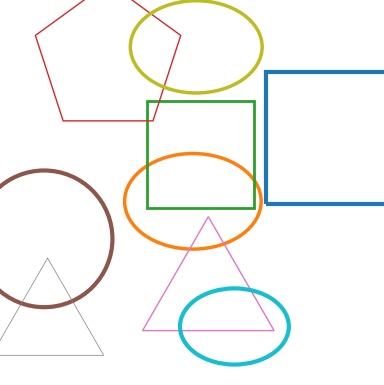[{"shape": "square", "thickness": 3, "radius": 0.86, "center": [0.863, 0.642]}, {"shape": "oval", "thickness": 2.5, "radius": 0.89, "center": [0.501, 0.477]}, {"shape": "square", "thickness": 2, "radius": 0.69, "center": [0.521, 0.599]}, {"shape": "pentagon", "thickness": 1, "radius": 0.99, "center": [0.281, 0.847]}, {"shape": "circle", "thickness": 3, "radius": 0.89, "center": [0.115, 0.38]}, {"shape": "triangle", "thickness": 1, "radius": 0.99, "center": [0.541, 0.24]}, {"shape": "triangle", "thickness": 0.5, "radius": 0.84, "center": [0.124, 0.161]}, {"shape": "oval", "thickness": 2.5, "radius": 0.86, "center": [0.51, 0.878]}, {"shape": "oval", "thickness": 3, "radius": 0.71, "center": [0.609, 0.152]}]